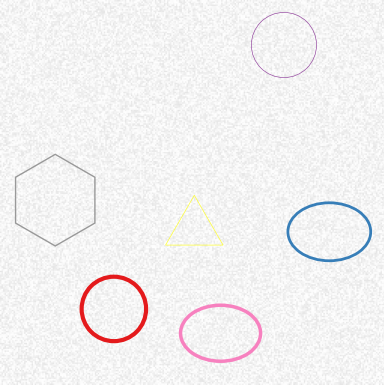[{"shape": "circle", "thickness": 3, "radius": 0.42, "center": [0.296, 0.198]}, {"shape": "oval", "thickness": 2, "radius": 0.54, "center": [0.855, 0.398]}, {"shape": "circle", "thickness": 0.5, "radius": 0.42, "center": [0.738, 0.883]}, {"shape": "triangle", "thickness": 0.5, "radius": 0.43, "center": [0.505, 0.407]}, {"shape": "oval", "thickness": 2.5, "radius": 0.52, "center": [0.573, 0.134]}, {"shape": "hexagon", "thickness": 1, "radius": 0.59, "center": [0.143, 0.48]}]